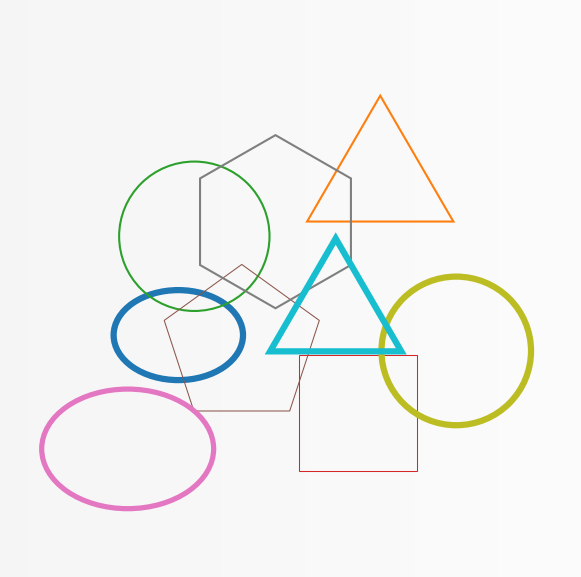[{"shape": "oval", "thickness": 3, "radius": 0.56, "center": [0.307, 0.419]}, {"shape": "triangle", "thickness": 1, "radius": 0.73, "center": [0.654, 0.688]}, {"shape": "circle", "thickness": 1, "radius": 0.65, "center": [0.334, 0.59]}, {"shape": "square", "thickness": 0.5, "radius": 0.5, "center": [0.616, 0.284]}, {"shape": "pentagon", "thickness": 0.5, "radius": 0.7, "center": [0.416, 0.401]}, {"shape": "oval", "thickness": 2.5, "radius": 0.74, "center": [0.22, 0.222]}, {"shape": "hexagon", "thickness": 1, "radius": 0.75, "center": [0.474, 0.615]}, {"shape": "circle", "thickness": 3, "radius": 0.64, "center": [0.785, 0.391]}, {"shape": "triangle", "thickness": 3, "radius": 0.65, "center": [0.578, 0.456]}]